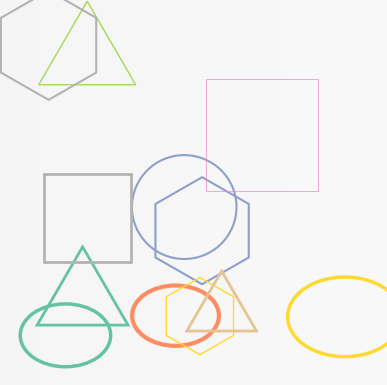[{"shape": "triangle", "thickness": 2, "radius": 0.68, "center": [0.213, 0.223]}, {"shape": "oval", "thickness": 2.5, "radius": 0.58, "center": [0.169, 0.129]}, {"shape": "oval", "thickness": 3, "radius": 0.56, "center": [0.453, 0.18]}, {"shape": "hexagon", "thickness": 1.5, "radius": 0.7, "center": [0.522, 0.401]}, {"shape": "circle", "thickness": 1.5, "radius": 0.67, "center": [0.475, 0.462]}, {"shape": "square", "thickness": 0.5, "radius": 0.72, "center": [0.676, 0.649]}, {"shape": "triangle", "thickness": 1, "radius": 0.72, "center": [0.225, 0.852]}, {"shape": "oval", "thickness": 2.5, "radius": 0.74, "center": [0.89, 0.177]}, {"shape": "hexagon", "thickness": 1, "radius": 0.5, "center": [0.516, 0.179]}, {"shape": "triangle", "thickness": 2, "radius": 0.52, "center": [0.572, 0.192]}, {"shape": "hexagon", "thickness": 1.5, "radius": 0.71, "center": [0.125, 0.883]}, {"shape": "square", "thickness": 2, "radius": 0.57, "center": [0.226, 0.434]}]